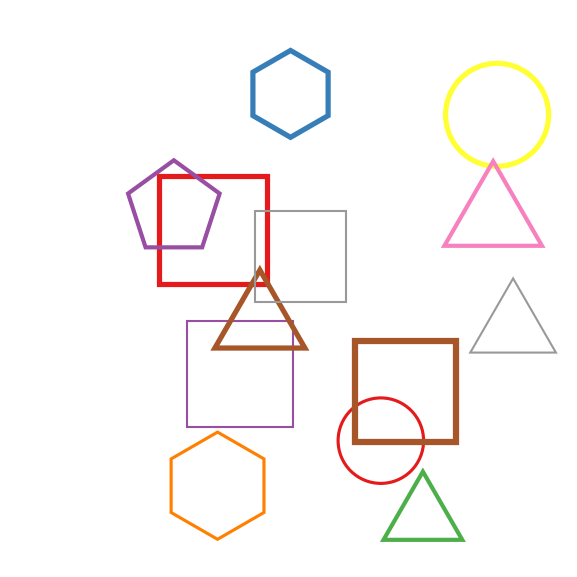[{"shape": "square", "thickness": 2.5, "radius": 0.47, "center": [0.368, 0.6]}, {"shape": "circle", "thickness": 1.5, "radius": 0.37, "center": [0.659, 0.236]}, {"shape": "hexagon", "thickness": 2.5, "radius": 0.38, "center": [0.503, 0.837]}, {"shape": "triangle", "thickness": 2, "radius": 0.39, "center": [0.732, 0.104]}, {"shape": "pentagon", "thickness": 2, "radius": 0.42, "center": [0.301, 0.638]}, {"shape": "square", "thickness": 1, "radius": 0.46, "center": [0.416, 0.352]}, {"shape": "hexagon", "thickness": 1.5, "radius": 0.46, "center": [0.377, 0.158]}, {"shape": "circle", "thickness": 2.5, "radius": 0.45, "center": [0.861, 0.8]}, {"shape": "triangle", "thickness": 2.5, "radius": 0.45, "center": [0.45, 0.441]}, {"shape": "square", "thickness": 3, "radius": 0.44, "center": [0.703, 0.321]}, {"shape": "triangle", "thickness": 2, "radius": 0.49, "center": [0.854, 0.622]}, {"shape": "square", "thickness": 1, "radius": 0.39, "center": [0.521, 0.555]}, {"shape": "triangle", "thickness": 1, "radius": 0.43, "center": [0.888, 0.431]}]